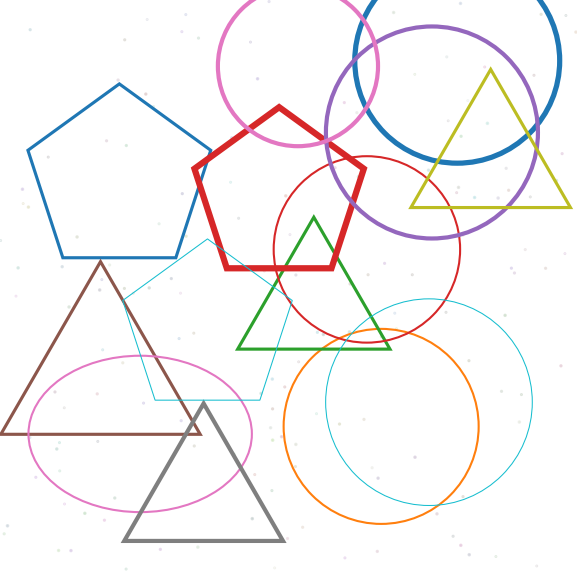[{"shape": "circle", "thickness": 2.5, "radius": 0.89, "center": [0.792, 0.894]}, {"shape": "pentagon", "thickness": 1.5, "radius": 0.83, "center": [0.207, 0.687]}, {"shape": "circle", "thickness": 1, "radius": 0.84, "center": [0.66, 0.261]}, {"shape": "triangle", "thickness": 1.5, "radius": 0.76, "center": [0.543, 0.471]}, {"shape": "circle", "thickness": 1, "radius": 0.81, "center": [0.635, 0.567]}, {"shape": "pentagon", "thickness": 3, "radius": 0.77, "center": [0.483, 0.659]}, {"shape": "circle", "thickness": 2, "radius": 0.92, "center": [0.748, 0.77]}, {"shape": "triangle", "thickness": 1.5, "radius": 1.0, "center": [0.174, 0.347]}, {"shape": "circle", "thickness": 2, "radius": 0.69, "center": [0.516, 0.885]}, {"shape": "oval", "thickness": 1, "radius": 0.97, "center": [0.243, 0.248]}, {"shape": "triangle", "thickness": 2, "radius": 0.79, "center": [0.353, 0.142]}, {"shape": "triangle", "thickness": 1.5, "radius": 0.8, "center": [0.85, 0.719]}, {"shape": "circle", "thickness": 0.5, "radius": 0.89, "center": [0.743, 0.303]}, {"shape": "pentagon", "thickness": 0.5, "radius": 0.77, "center": [0.359, 0.431]}]